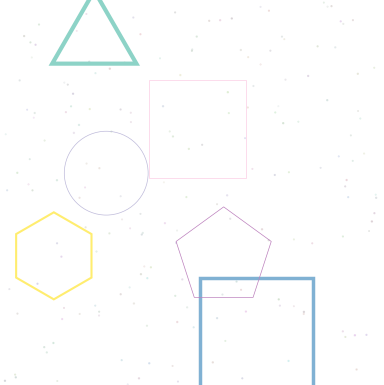[{"shape": "triangle", "thickness": 3, "radius": 0.63, "center": [0.245, 0.898]}, {"shape": "circle", "thickness": 0.5, "radius": 0.54, "center": [0.276, 0.55]}, {"shape": "square", "thickness": 2.5, "radius": 0.73, "center": [0.666, 0.133]}, {"shape": "square", "thickness": 0.5, "radius": 0.63, "center": [0.513, 0.664]}, {"shape": "pentagon", "thickness": 0.5, "radius": 0.65, "center": [0.581, 0.333]}, {"shape": "hexagon", "thickness": 1.5, "radius": 0.57, "center": [0.14, 0.336]}]